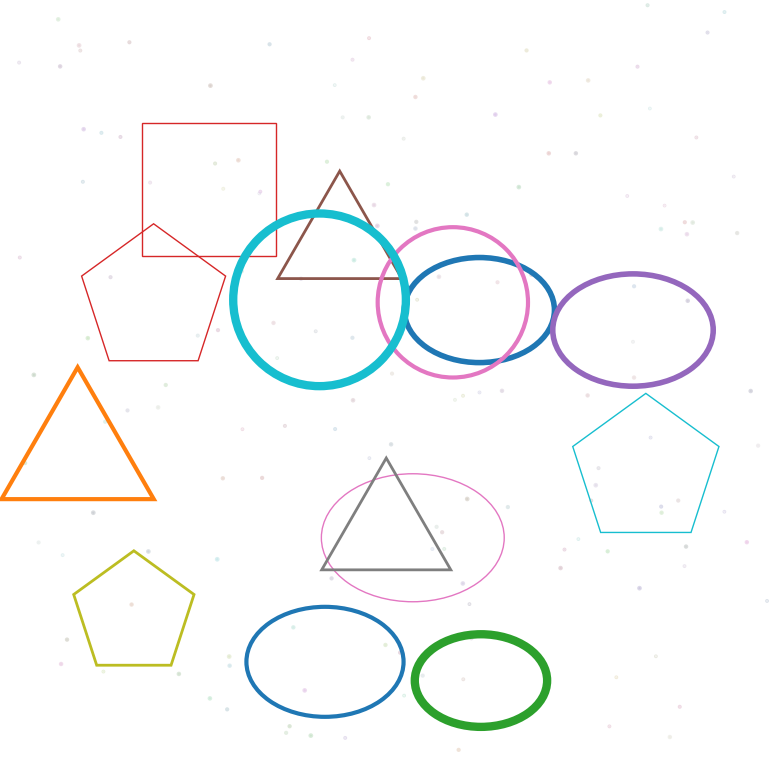[{"shape": "oval", "thickness": 1.5, "radius": 0.51, "center": [0.422, 0.14]}, {"shape": "oval", "thickness": 2, "radius": 0.49, "center": [0.623, 0.597]}, {"shape": "triangle", "thickness": 1.5, "radius": 0.57, "center": [0.101, 0.409]}, {"shape": "oval", "thickness": 3, "radius": 0.43, "center": [0.625, 0.116]}, {"shape": "pentagon", "thickness": 0.5, "radius": 0.49, "center": [0.199, 0.611]}, {"shape": "square", "thickness": 0.5, "radius": 0.43, "center": [0.271, 0.754]}, {"shape": "oval", "thickness": 2, "radius": 0.52, "center": [0.822, 0.571]}, {"shape": "triangle", "thickness": 1, "radius": 0.47, "center": [0.441, 0.685]}, {"shape": "oval", "thickness": 0.5, "radius": 0.59, "center": [0.536, 0.302]}, {"shape": "circle", "thickness": 1.5, "radius": 0.49, "center": [0.588, 0.607]}, {"shape": "triangle", "thickness": 1, "radius": 0.48, "center": [0.502, 0.308]}, {"shape": "pentagon", "thickness": 1, "radius": 0.41, "center": [0.174, 0.203]}, {"shape": "circle", "thickness": 3, "radius": 0.56, "center": [0.415, 0.611]}, {"shape": "pentagon", "thickness": 0.5, "radius": 0.5, "center": [0.839, 0.389]}]